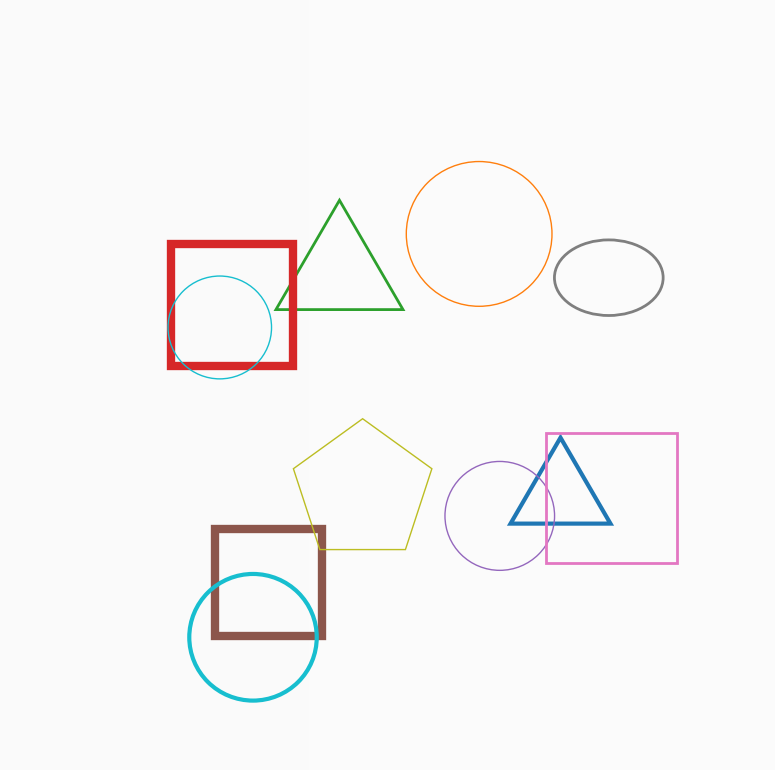[{"shape": "triangle", "thickness": 1.5, "radius": 0.37, "center": [0.723, 0.357]}, {"shape": "circle", "thickness": 0.5, "radius": 0.47, "center": [0.618, 0.696]}, {"shape": "triangle", "thickness": 1, "radius": 0.47, "center": [0.438, 0.645]}, {"shape": "square", "thickness": 3, "radius": 0.39, "center": [0.299, 0.604]}, {"shape": "circle", "thickness": 0.5, "radius": 0.35, "center": [0.645, 0.33]}, {"shape": "square", "thickness": 3, "radius": 0.35, "center": [0.346, 0.244]}, {"shape": "square", "thickness": 1, "radius": 0.42, "center": [0.79, 0.353]}, {"shape": "oval", "thickness": 1, "radius": 0.35, "center": [0.786, 0.639]}, {"shape": "pentagon", "thickness": 0.5, "radius": 0.47, "center": [0.468, 0.362]}, {"shape": "circle", "thickness": 1.5, "radius": 0.41, "center": [0.326, 0.172]}, {"shape": "circle", "thickness": 0.5, "radius": 0.33, "center": [0.284, 0.575]}]